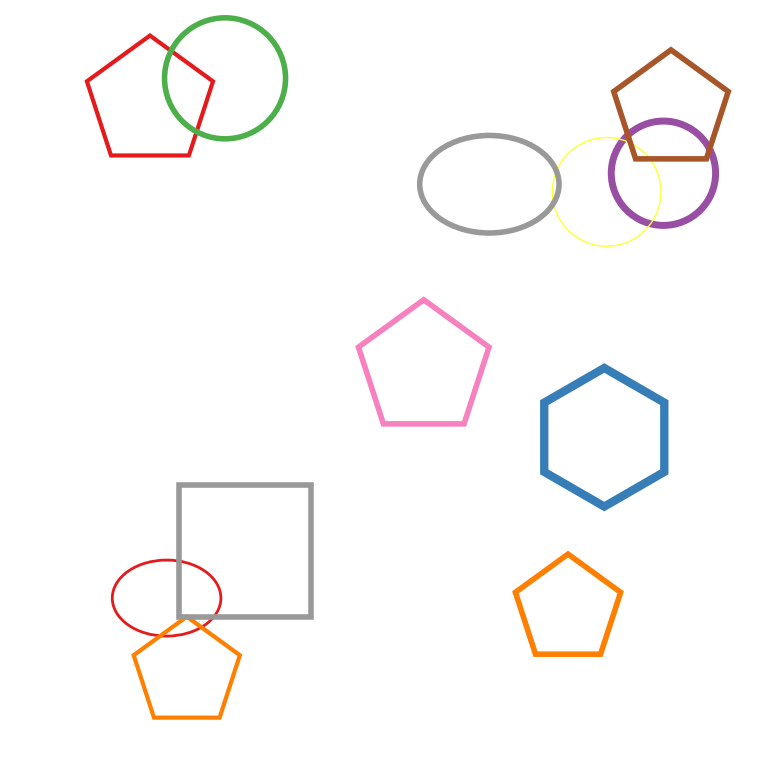[{"shape": "pentagon", "thickness": 1.5, "radius": 0.43, "center": [0.195, 0.868]}, {"shape": "oval", "thickness": 1, "radius": 0.35, "center": [0.216, 0.223]}, {"shape": "hexagon", "thickness": 3, "radius": 0.45, "center": [0.785, 0.432]}, {"shape": "circle", "thickness": 2, "radius": 0.39, "center": [0.292, 0.898]}, {"shape": "circle", "thickness": 2.5, "radius": 0.34, "center": [0.862, 0.775]}, {"shape": "pentagon", "thickness": 1.5, "radius": 0.36, "center": [0.243, 0.127]}, {"shape": "pentagon", "thickness": 2, "radius": 0.36, "center": [0.738, 0.209]}, {"shape": "circle", "thickness": 0.5, "radius": 0.35, "center": [0.788, 0.751]}, {"shape": "pentagon", "thickness": 2, "radius": 0.39, "center": [0.871, 0.857]}, {"shape": "pentagon", "thickness": 2, "radius": 0.45, "center": [0.55, 0.522]}, {"shape": "oval", "thickness": 2, "radius": 0.45, "center": [0.636, 0.761]}, {"shape": "square", "thickness": 2, "radius": 0.43, "center": [0.318, 0.284]}]